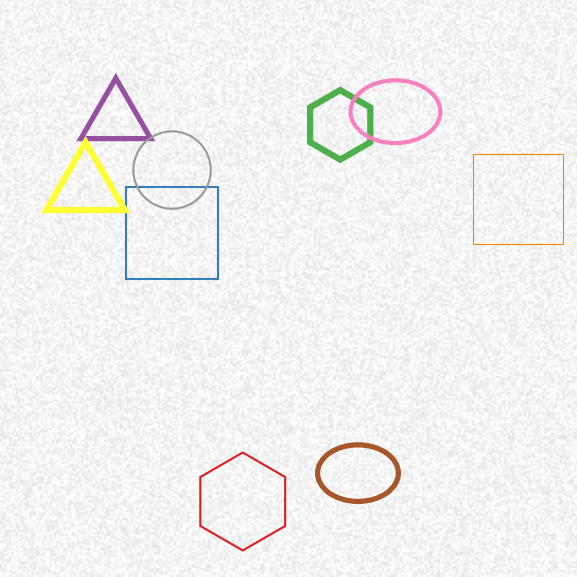[{"shape": "hexagon", "thickness": 1, "radius": 0.42, "center": [0.42, 0.131]}, {"shape": "square", "thickness": 1, "radius": 0.4, "center": [0.298, 0.595]}, {"shape": "hexagon", "thickness": 3, "radius": 0.3, "center": [0.589, 0.783]}, {"shape": "triangle", "thickness": 2.5, "radius": 0.35, "center": [0.201, 0.794]}, {"shape": "square", "thickness": 0.5, "radius": 0.39, "center": [0.896, 0.655]}, {"shape": "triangle", "thickness": 3, "radius": 0.39, "center": [0.148, 0.675]}, {"shape": "oval", "thickness": 2.5, "radius": 0.35, "center": [0.62, 0.18]}, {"shape": "oval", "thickness": 2, "radius": 0.39, "center": [0.685, 0.806]}, {"shape": "circle", "thickness": 1, "radius": 0.33, "center": [0.298, 0.705]}]